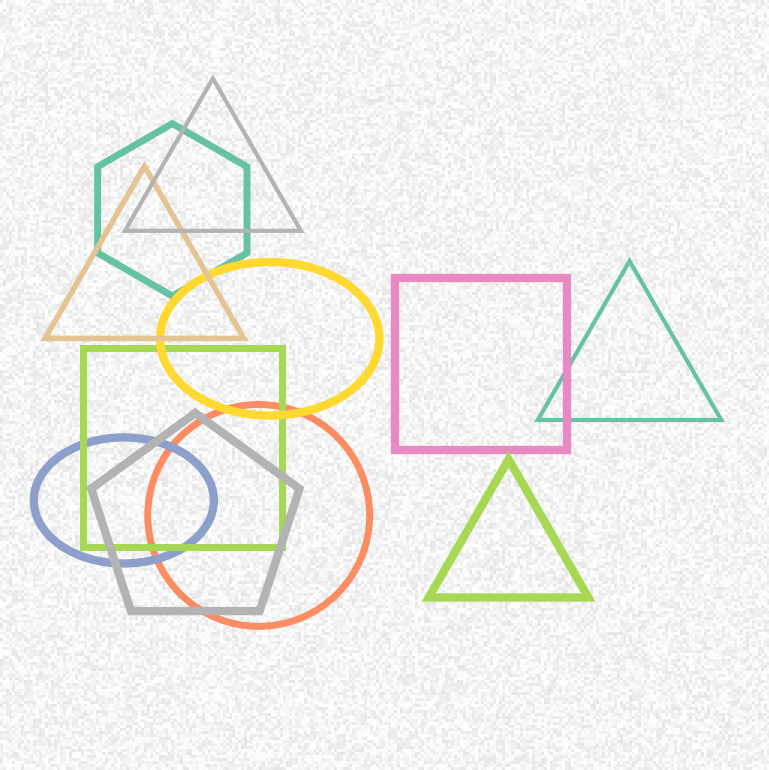[{"shape": "hexagon", "thickness": 2.5, "radius": 0.56, "center": [0.224, 0.728]}, {"shape": "triangle", "thickness": 1.5, "radius": 0.69, "center": [0.818, 0.523]}, {"shape": "circle", "thickness": 2.5, "radius": 0.72, "center": [0.336, 0.331]}, {"shape": "oval", "thickness": 3, "radius": 0.58, "center": [0.161, 0.35]}, {"shape": "square", "thickness": 3, "radius": 0.56, "center": [0.625, 0.527]}, {"shape": "triangle", "thickness": 3, "radius": 0.6, "center": [0.66, 0.284]}, {"shape": "square", "thickness": 2.5, "radius": 0.65, "center": [0.237, 0.418]}, {"shape": "oval", "thickness": 3, "radius": 0.71, "center": [0.35, 0.56]}, {"shape": "triangle", "thickness": 2, "radius": 0.75, "center": [0.188, 0.635]}, {"shape": "pentagon", "thickness": 3, "radius": 0.71, "center": [0.254, 0.321]}, {"shape": "triangle", "thickness": 1.5, "radius": 0.66, "center": [0.276, 0.766]}]